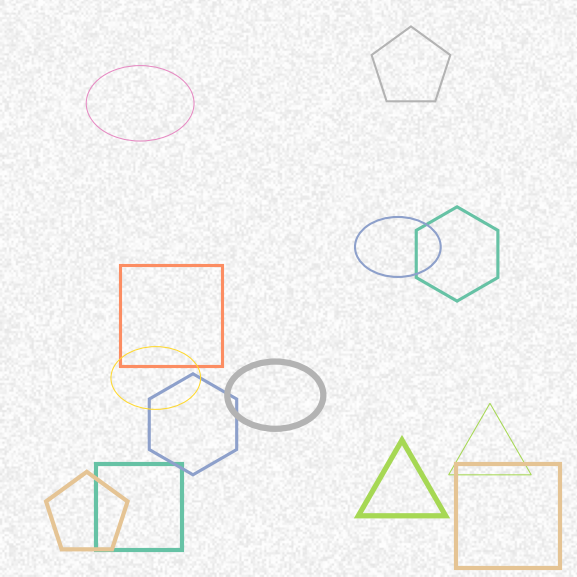[{"shape": "hexagon", "thickness": 1.5, "radius": 0.41, "center": [0.791, 0.559]}, {"shape": "square", "thickness": 2, "radius": 0.37, "center": [0.24, 0.121]}, {"shape": "square", "thickness": 1.5, "radius": 0.44, "center": [0.296, 0.453]}, {"shape": "hexagon", "thickness": 1.5, "radius": 0.44, "center": [0.334, 0.264]}, {"shape": "oval", "thickness": 1, "radius": 0.37, "center": [0.689, 0.572]}, {"shape": "oval", "thickness": 0.5, "radius": 0.47, "center": [0.243, 0.82]}, {"shape": "triangle", "thickness": 2.5, "radius": 0.44, "center": [0.696, 0.15]}, {"shape": "triangle", "thickness": 0.5, "radius": 0.41, "center": [0.848, 0.218]}, {"shape": "oval", "thickness": 0.5, "radius": 0.39, "center": [0.27, 0.345]}, {"shape": "pentagon", "thickness": 2, "radius": 0.37, "center": [0.15, 0.108]}, {"shape": "square", "thickness": 2, "radius": 0.45, "center": [0.88, 0.105]}, {"shape": "oval", "thickness": 3, "radius": 0.42, "center": [0.477, 0.315]}, {"shape": "pentagon", "thickness": 1, "radius": 0.36, "center": [0.712, 0.882]}]